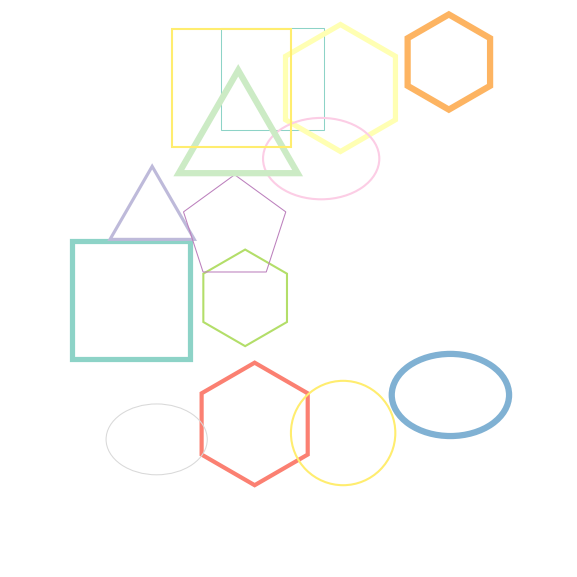[{"shape": "square", "thickness": 0.5, "radius": 0.44, "center": [0.472, 0.863]}, {"shape": "square", "thickness": 2.5, "radius": 0.51, "center": [0.227, 0.479]}, {"shape": "hexagon", "thickness": 2.5, "radius": 0.55, "center": [0.59, 0.847]}, {"shape": "triangle", "thickness": 1.5, "radius": 0.42, "center": [0.263, 0.627]}, {"shape": "hexagon", "thickness": 2, "radius": 0.53, "center": [0.441, 0.265]}, {"shape": "oval", "thickness": 3, "radius": 0.51, "center": [0.78, 0.315]}, {"shape": "hexagon", "thickness": 3, "radius": 0.41, "center": [0.777, 0.892]}, {"shape": "hexagon", "thickness": 1, "radius": 0.42, "center": [0.425, 0.483]}, {"shape": "oval", "thickness": 1, "radius": 0.5, "center": [0.556, 0.724]}, {"shape": "oval", "thickness": 0.5, "radius": 0.44, "center": [0.271, 0.238]}, {"shape": "pentagon", "thickness": 0.5, "radius": 0.47, "center": [0.406, 0.603]}, {"shape": "triangle", "thickness": 3, "radius": 0.59, "center": [0.412, 0.759]}, {"shape": "square", "thickness": 1, "radius": 0.51, "center": [0.401, 0.846]}, {"shape": "circle", "thickness": 1, "radius": 0.45, "center": [0.594, 0.249]}]